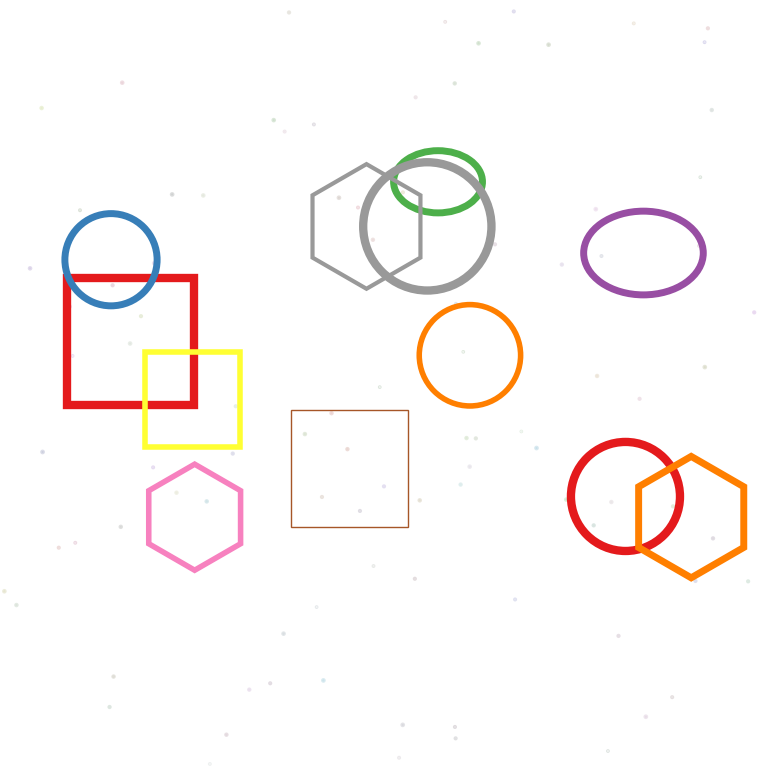[{"shape": "circle", "thickness": 3, "radius": 0.35, "center": [0.812, 0.355]}, {"shape": "square", "thickness": 3, "radius": 0.41, "center": [0.169, 0.557]}, {"shape": "circle", "thickness": 2.5, "radius": 0.3, "center": [0.144, 0.663]}, {"shape": "oval", "thickness": 2.5, "radius": 0.29, "center": [0.569, 0.764]}, {"shape": "oval", "thickness": 2.5, "radius": 0.39, "center": [0.836, 0.671]}, {"shape": "circle", "thickness": 2, "radius": 0.33, "center": [0.61, 0.539]}, {"shape": "hexagon", "thickness": 2.5, "radius": 0.39, "center": [0.898, 0.328]}, {"shape": "square", "thickness": 2, "radius": 0.31, "center": [0.25, 0.481]}, {"shape": "square", "thickness": 0.5, "radius": 0.38, "center": [0.454, 0.391]}, {"shape": "hexagon", "thickness": 2, "radius": 0.34, "center": [0.253, 0.328]}, {"shape": "hexagon", "thickness": 1.5, "radius": 0.4, "center": [0.476, 0.706]}, {"shape": "circle", "thickness": 3, "radius": 0.42, "center": [0.555, 0.706]}]